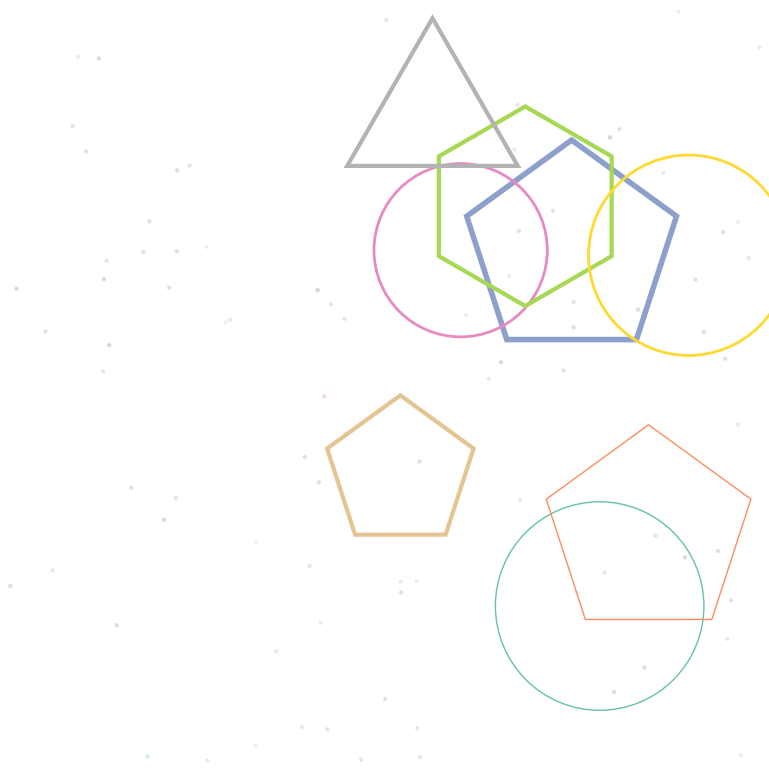[{"shape": "circle", "thickness": 0.5, "radius": 0.68, "center": [0.779, 0.213]}, {"shape": "pentagon", "thickness": 0.5, "radius": 0.7, "center": [0.842, 0.309]}, {"shape": "pentagon", "thickness": 2, "radius": 0.72, "center": [0.742, 0.675]}, {"shape": "circle", "thickness": 1, "radius": 0.56, "center": [0.598, 0.675]}, {"shape": "hexagon", "thickness": 1.5, "radius": 0.65, "center": [0.682, 0.732]}, {"shape": "circle", "thickness": 1, "radius": 0.65, "center": [0.894, 0.669]}, {"shape": "pentagon", "thickness": 1.5, "radius": 0.5, "center": [0.52, 0.387]}, {"shape": "triangle", "thickness": 1.5, "radius": 0.64, "center": [0.562, 0.848]}]